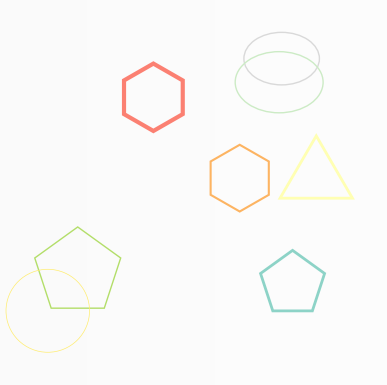[{"shape": "pentagon", "thickness": 2, "radius": 0.43, "center": [0.755, 0.263]}, {"shape": "triangle", "thickness": 2, "radius": 0.54, "center": [0.816, 0.539]}, {"shape": "hexagon", "thickness": 3, "radius": 0.44, "center": [0.396, 0.747]}, {"shape": "hexagon", "thickness": 1.5, "radius": 0.43, "center": [0.619, 0.537]}, {"shape": "pentagon", "thickness": 1, "radius": 0.58, "center": [0.201, 0.294]}, {"shape": "oval", "thickness": 1, "radius": 0.49, "center": [0.727, 0.848]}, {"shape": "oval", "thickness": 1, "radius": 0.57, "center": [0.72, 0.786]}, {"shape": "circle", "thickness": 0.5, "radius": 0.54, "center": [0.123, 0.193]}]